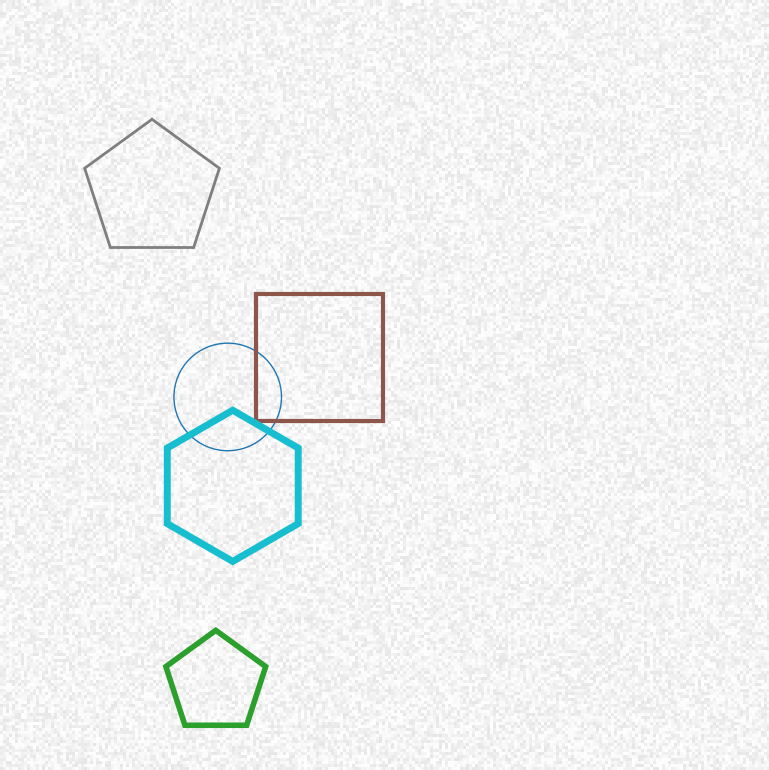[{"shape": "circle", "thickness": 0.5, "radius": 0.35, "center": [0.296, 0.484]}, {"shape": "pentagon", "thickness": 2, "radius": 0.34, "center": [0.28, 0.113]}, {"shape": "square", "thickness": 1.5, "radius": 0.41, "center": [0.414, 0.536]}, {"shape": "pentagon", "thickness": 1, "radius": 0.46, "center": [0.197, 0.753]}, {"shape": "hexagon", "thickness": 2.5, "radius": 0.49, "center": [0.302, 0.369]}]